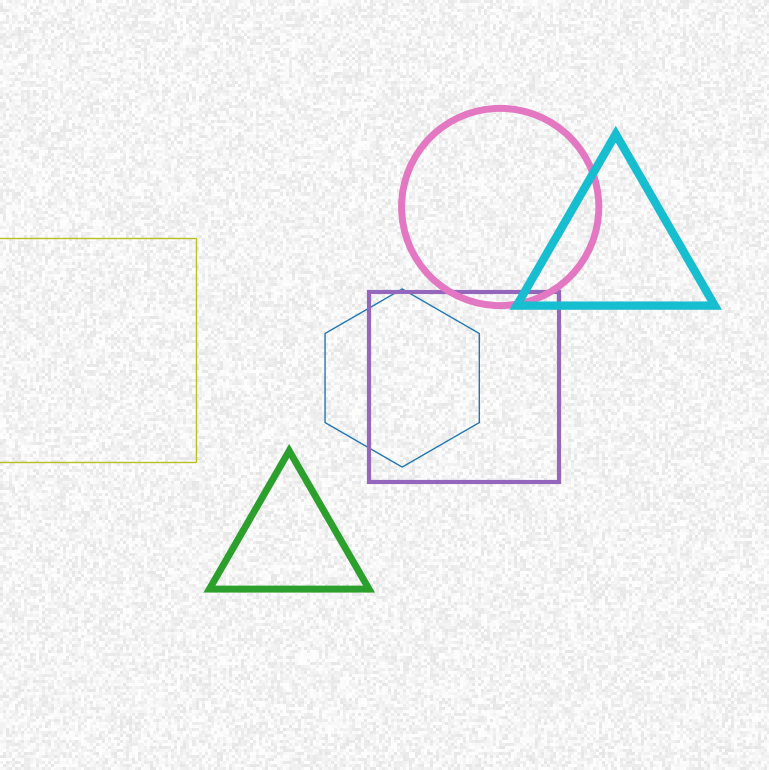[{"shape": "hexagon", "thickness": 0.5, "radius": 0.58, "center": [0.522, 0.509]}, {"shape": "triangle", "thickness": 2.5, "radius": 0.6, "center": [0.376, 0.295]}, {"shape": "square", "thickness": 1.5, "radius": 0.62, "center": [0.602, 0.497]}, {"shape": "circle", "thickness": 2.5, "radius": 0.64, "center": [0.65, 0.731]}, {"shape": "square", "thickness": 0.5, "radius": 0.73, "center": [0.109, 0.545]}, {"shape": "triangle", "thickness": 3, "radius": 0.74, "center": [0.8, 0.677]}]